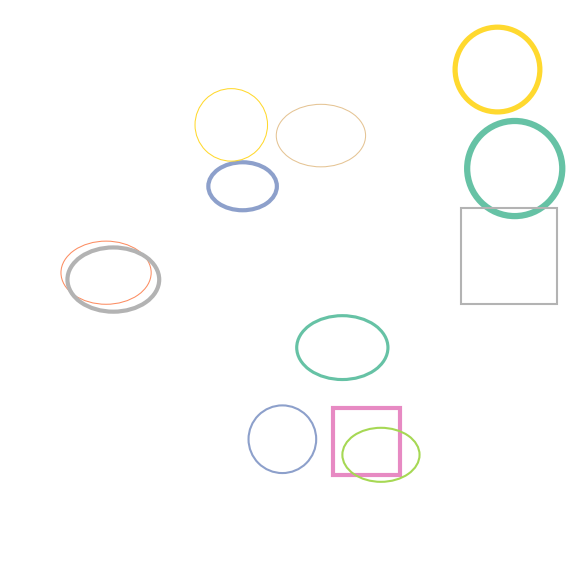[{"shape": "oval", "thickness": 1.5, "radius": 0.39, "center": [0.593, 0.397]}, {"shape": "circle", "thickness": 3, "radius": 0.41, "center": [0.891, 0.707]}, {"shape": "oval", "thickness": 0.5, "radius": 0.39, "center": [0.184, 0.527]}, {"shape": "circle", "thickness": 1, "radius": 0.29, "center": [0.489, 0.239]}, {"shape": "oval", "thickness": 2, "radius": 0.3, "center": [0.42, 0.677]}, {"shape": "square", "thickness": 2, "radius": 0.29, "center": [0.635, 0.235]}, {"shape": "oval", "thickness": 1, "radius": 0.33, "center": [0.66, 0.212]}, {"shape": "circle", "thickness": 0.5, "radius": 0.31, "center": [0.4, 0.783]}, {"shape": "circle", "thickness": 2.5, "radius": 0.37, "center": [0.861, 0.879]}, {"shape": "oval", "thickness": 0.5, "radius": 0.39, "center": [0.556, 0.764]}, {"shape": "oval", "thickness": 2, "radius": 0.4, "center": [0.196, 0.515]}, {"shape": "square", "thickness": 1, "radius": 0.41, "center": [0.881, 0.556]}]